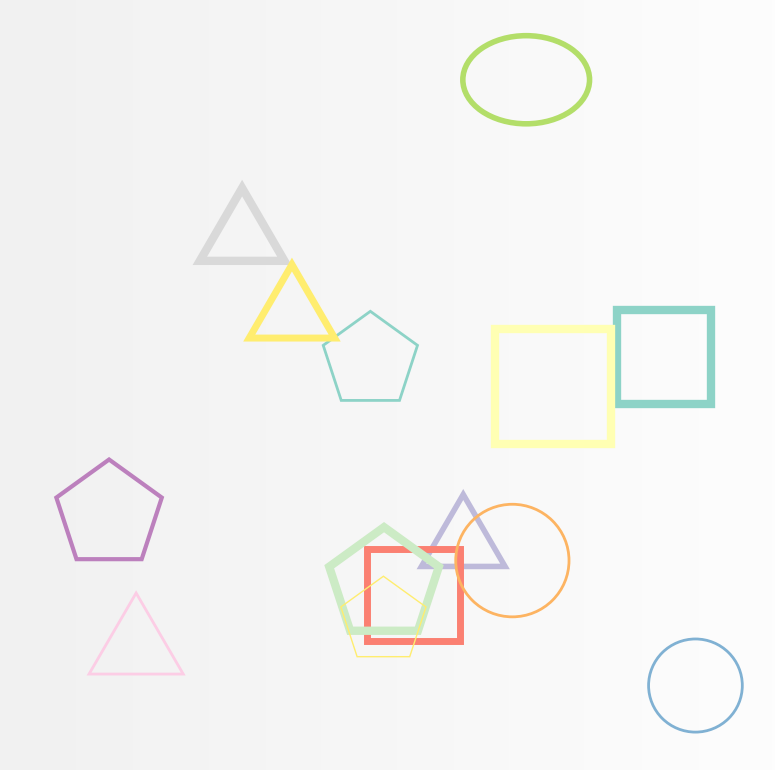[{"shape": "pentagon", "thickness": 1, "radius": 0.32, "center": [0.478, 0.532]}, {"shape": "square", "thickness": 3, "radius": 0.3, "center": [0.857, 0.536]}, {"shape": "square", "thickness": 3, "radius": 0.37, "center": [0.714, 0.498]}, {"shape": "triangle", "thickness": 2, "radius": 0.31, "center": [0.598, 0.295]}, {"shape": "square", "thickness": 2.5, "radius": 0.3, "center": [0.534, 0.227]}, {"shape": "circle", "thickness": 1, "radius": 0.3, "center": [0.897, 0.11]}, {"shape": "circle", "thickness": 1, "radius": 0.37, "center": [0.661, 0.272]}, {"shape": "oval", "thickness": 2, "radius": 0.41, "center": [0.679, 0.896]}, {"shape": "triangle", "thickness": 1, "radius": 0.35, "center": [0.176, 0.16]}, {"shape": "triangle", "thickness": 3, "radius": 0.32, "center": [0.312, 0.693]}, {"shape": "pentagon", "thickness": 1.5, "radius": 0.36, "center": [0.141, 0.332]}, {"shape": "pentagon", "thickness": 3, "radius": 0.37, "center": [0.496, 0.241]}, {"shape": "triangle", "thickness": 2.5, "radius": 0.32, "center": [0.377, 0.593]}, {"shape": "pentagon", "thickness": 0.5, "radius": 0.29, "center": [0.495, 0.194]}]